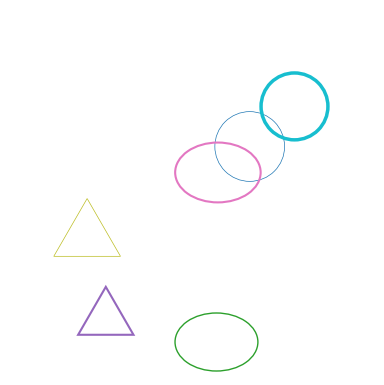[{"shape": "circle", "thickness": 0.5, "radius": 0.45, "center": [0.649, 0.619]}, {"shape": "oval", "thickness": 1, "radius": 0.54, "center": [0.562, 0.112]}, {"shape": "triangle", "thickness": 1.5, "radius": 0.41, "center": [0.275, 0.172]}, {"shape": "oval", "thickness": 1.5, "radius": 0.56, "center": [0.566, 0.552]}, {"shape": "triangle", "thickness": 0.5, "radius": 0.5, "center": [0.226, 0.384]}, {"shape": "circle", "thickness": 2.5, "radius": 0.43, "center": [0.765, 0.724]}]